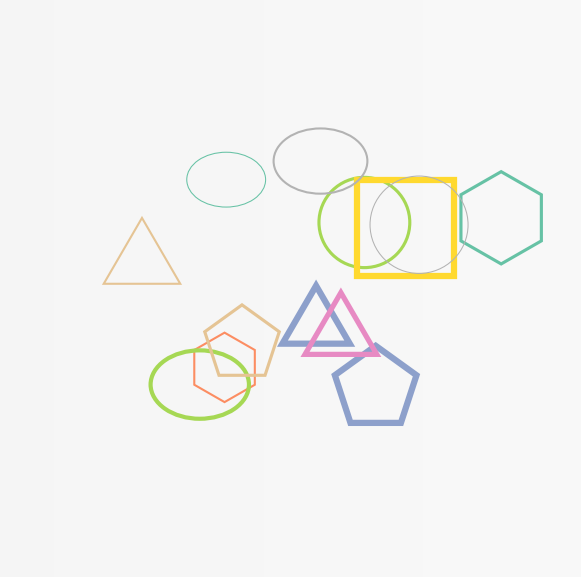[{"shape": "hexagon", "thickness": 1.5, "radius": 0.4, "center": [0.862, 0.622]}, {"shape": "oval", "thickness": 0.5, "radius": 0.34, "center": [0.389, 0.688]}, {"shape": "hexagon", "thickness": 1, "radius": 0.3, "center": [0.386, 0.363]}, {"shape": "triangle", "thickness": 3, "radius": 0.33, "center": [0.544, 0.437]}, {"shape": "pentagon", "thickness": 3, "radius": 0.37, "center": [0.646, 0.327]}, {"shape": "triangle", "thickness": 2.5, "radius": 0.36, "center": [0.586, 0.421]}, {"shape": "circle", "thickness": 1.5, "radius": 0.39, "center": [0.627, 0.614]}, {"shape": "oval", "thickness": 2, "radius": 0.42, "center": [0.344, 0.333]}, {"shape": "square", "thickness": 3, "radius": 0.42, "center": [0.698, 0.604]}, {"shape": "triangle", "thickness": 1, "radius": 0.38, "center": [0.244, 0.546]}, {"shape": "pentagon", "thickness": 1.5, "radius": 0.34, "center": [0.416, 0.404]}, {"shape": "oval", "thickness": 1, "radius": 0.4, "center": [0.551, 0.72]}, {"shape": "circle", "thickness": 0.5, "radius": 0.42, "center": [0.721, 0.61]}]